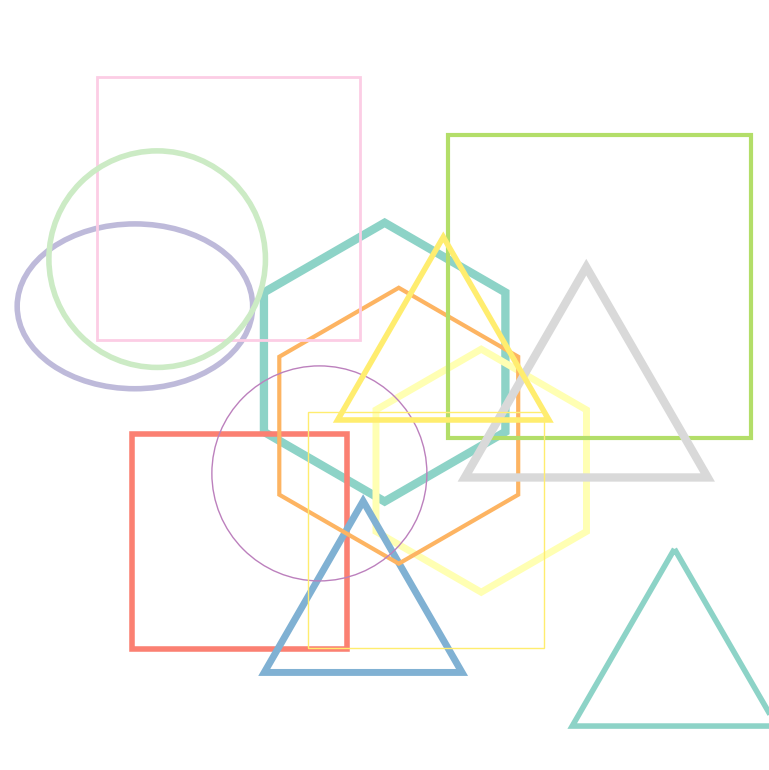[{"shape": "triangle", "thickness": 2, "radius": 0.77, "center": [0.876, 0.134]}, {"shape": "hexagon", "thickness": 3, "radius": 0.91, "center": [0.5, 0.53]}, {"shape": "hexagon", "thickness": 2.5, "radius": 0.79, "center": [0.625, 0.389]}, {"shape": "oval", "thickness": 2, "radius": 0.76, "center": [0.175, 0.602]}, {"shape": "square", "thickness": 2, "radius": 0.7, "center": [0.311, 0.296]}, {"shape": "triangle", "thickness": 2.5, "radius": 0.74, "center": [0.472, 0.201]}, {"shape": "hexagon", "thickness": 1.5, "radius": 0.9, "center": [0.518, 0.447]}, {"shape": "square", "thickness": 1.5, "radius": 0.98, "center": [0.778, 0.628]}, {"shape": "square", "thickness": 1, "radius": 0.86, "center": [0.297, 0.729]}, {"shape": "triangle", "thickness": 3, "radius": 0.91, "center": [0.761, 0.471]}, {"shape": "circle", "thickness": 0.5, "radius": 0.7, "center": [0.415, 0.385]}, {"shape": "circle", "thickness": 2, "radius": 0.7, "center": [0.204, 0.663]}, {"shape": "square", "thickness": 0.5, "radius": 0.76, "center": [0.554, 0.311]}, {"shape": "triangle", "thickness": 2, "radius": 0.79, "center": [0.576, 0.534]}]